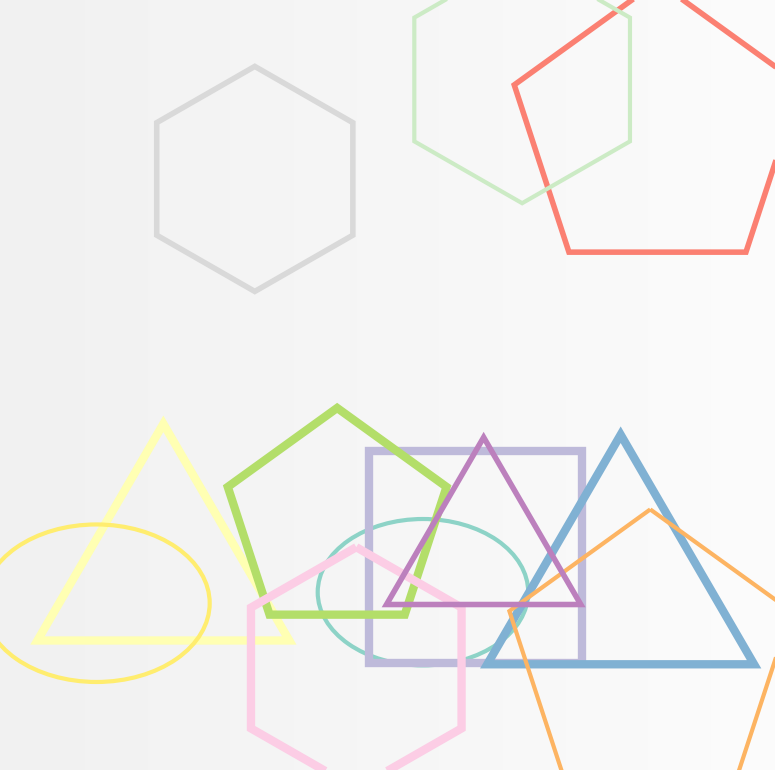[{"shape": "oval", "thickness": 1.5, "radius": 0.68, "center": [0.546, 0.231]}, {"shape": "triangle", "thickness": 3, "radius": 0.94, "center": [0.211, 0.262]}, {"shape": "square", "thickness": 3, "radius": 0.69, "center": [0.613, 0.277]}, {"shape": "pentagon", "thickness": 2, "radius": 0.97, "center": [0.848, 0.83]}, {"shape": "triangle", "thickness": 3, "radius": 0.99, "center": [0.801, 0.237]}, {"shape": "pentagon", "thickness": 1.5, "radius": 0.96, "center": [0.839, 0.147]}, {"shape": "pentagon", "thickness": 3, "radius": 0.74, "center": [0.435, 0.322]}, {"shape": "hexagon", "thickness": 3, "radius": 0.78, "center": [0.46, 0.132]}, {"shape": "hexagon", "thickness": 2, "radius": 0.73, "center": [0.329, 0.768]}, {"shape": "triangle", "thickness": 2, "radius": 0.72, "center": [0.624, 0.287]}, {"shape": "hexagon", "thickness": 1.5, "radius": 0.8, "center": [0.674, 0.897]}, {"shape": "oval", "thickness": 1.5, "radius": 0.73, "center": [0.124, 0.217]}]